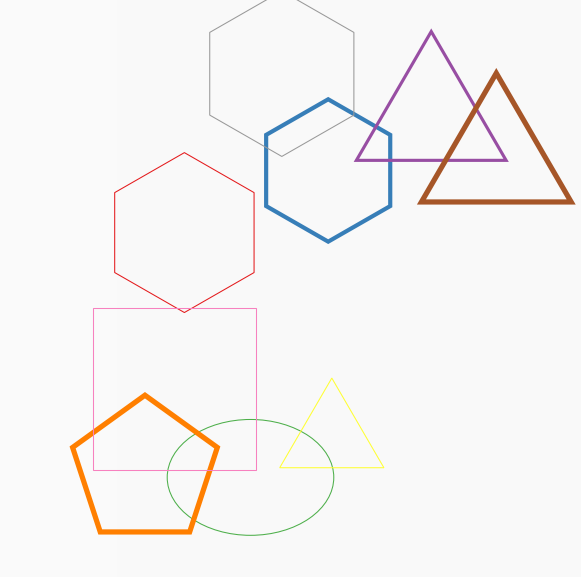[{"shape": "hexagon", "thickness": 0.5, "radius": 0.69, "center": [0.317, 0.596]}, {"shape": "hexagon", "thickness": 2, "radius": 0.62, "center": [0.565, 0.704]}, {"shape": "oval", "thickness": 0.5, "radius": 0.72, "center": [0.431, 0.172]}, {"shape": "triangle", "thickness": 1.5, "radius": 0.74, "center": [0.742, 0.796]}, {"shape": "pentagon", "thickness": 2.5, "radius": 0.65, "center": [0.249, 0.184]}, {"shape": "triangle", "thickness": 0.5, "radius": 0.52, "center": [0.571, 0.241]}, {"shape": "triangle", "thickness": 2.5, "radius": 0.74, "center": [0.854, 0.724]}, {"shape": "square", "thickness": 0.5, "radius": 0.7, "center": [0.3, 0.326]}, {"shape": "hexagon", "thickness": 0.5, "radius": 0.72, "center": [0.485, 0.871]}]